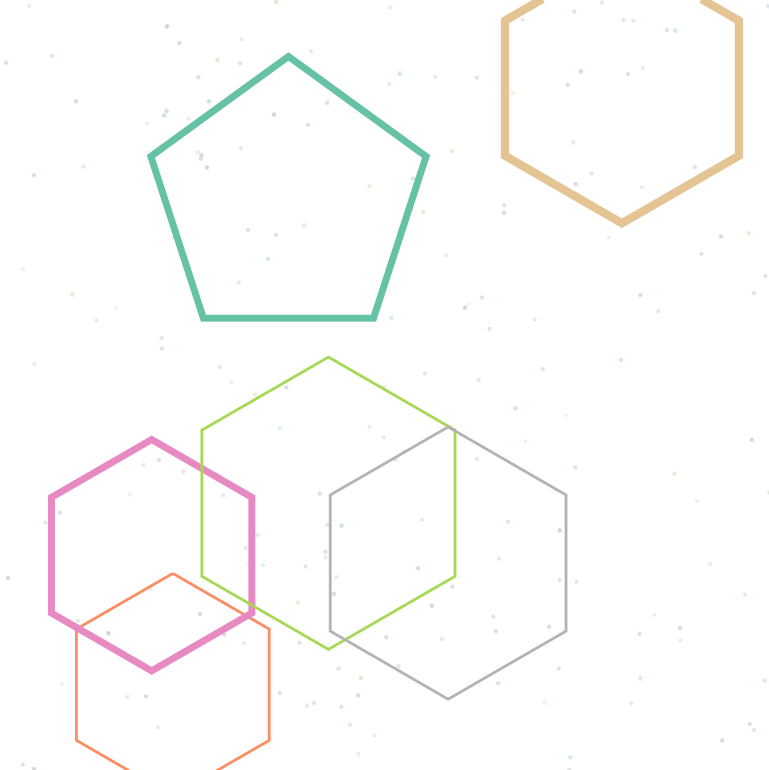[{"shape": "pentagon", "thickness": 2.5, "radius": 0.94, "center": [0.375, 0.739]}, {"shape": "hexagon", "thickness": 1, "radius": 0.72, "center": [0.224, 0.111]}, {"shape": "hexagon", "thickness": 2.5, "radius": 0.75, "center": [0.197, 0.279]}, {"shape": "hexagon", "thickness": 1, "radius": 0.95, "center": [0.427, 0.346]}, {"shape": "hexagon", "thickness": 3, "radius": 0.88, "center": [0.808, 0.885]}, {"shape": "hexagon", "thickness": 1, "radius": 0.88, "center": [0.582, 0.269]}]